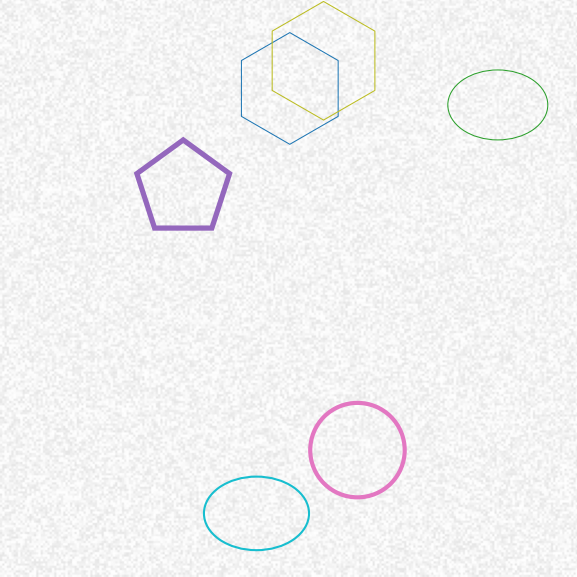[{"shape": "hexagon", "thickness": 0.5, "radius": 0.48, "center": [0.502, 0.846]}, {"shape": "oval", "thickness": 0.5, "radius": 0.43, "center": [0.862, 0.817]}, {"shape": "pentagon", "thickness": 2.5, "radius": 0.42, "center": [0.317, 0.672]}, {"shape": "circle", "thickness": 2, "radius": 0.41, "center": [0.619, 0.22]}, {"shape": "hexagon", "thickness": 0.5, "radius": 0.51, "center": [0.56, 0.894]}, {"shape": "oval", "thickness": 1, "radius": 0.45, "center": [0.444, 0.11]}]